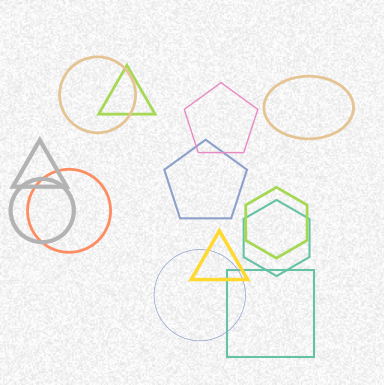[{"shape": "hexagon", "thickness": 1.5, "radius": 0.49, "center": [0.718, 0.382]}, {"shape": "square", "thickness": 1.5, "radius": 0.56, "center": [0.702, 0.186]}, {"shape": "circle", "thickness": 2, "radius": 0.54, "center": [0.179, 0.452]}, {"shape": "circle", "thickness": 0.5, "radius": 0.59, "center": [0.519, 0.233]}, {"shape": "pentagon", "thickness": 1.5, "radius": 0.56, "center": [0.534, 0.524]}, {"shape": "pentagon", "thickness": 1, "radius": 0.5, "center": [0.574, 0.685]}, {"shape": "triangle", "thickness": 2, "radius": 0.42, "center": [0.33, 0.746]}, {"shape": "hexagon", "thickness": 2, "radius": 0.46, "center": [0.718, 0.422]}, {"shape": "triangle", "thickness": 2.5, "radius": 0.42, "center": [0.57, 0.316]}, {"shape": "oval", "thickness": 2, "radius": 0.58, "center": [0.802, 0.721]}, {"shape": "circle", "thickness": 2, "radius": 0.49, "center": [0.253, 0.754]}, {"shape": "triangle", "thickness": 3, "radius": 0.4, "center": [0.103, 0.555]}, {"shape": "circle", "thickness": 3, "radius": 0.41, "center": [0.11, 0.453]}]